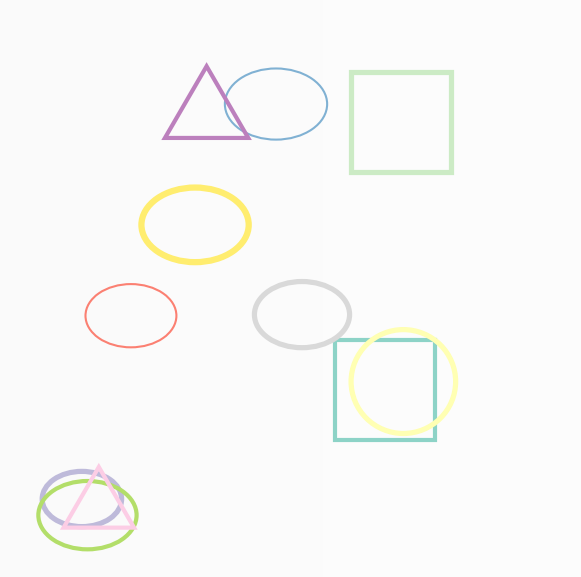[{"shape": "square", "thickness": 2, "radius": 0.43, "center": [0.662, 0.324]}, {"shape": "circle", "thickness": 2.5, "radius": 0.45, "center": [0.694, 0.338]}, {"shape": "oval", "thickness": 2.5, "radius": 0.34, "center": [0.141, 0.135]}, {"shape": "oval", "thickness": 1, "radius": 0.39, "center": [0.225, 0.452]}, {"shape": "oval", "thickness": 1, "radius": 0.44, "center": [0.475, 0.819]}, {"shape": "oval", "thickness": 2, "radius": 0.42, "center": [0.15, 0.107]}, {"shape": "triangle", "thickness": 2, "radius": 0.35, "center": [0.17, 0.12]}, {"shape": "oval", "thickness": 2.5, "radius": 0.41, "center": [0.52, 0.454]}, {"shape": "triangle", "thickness": 2, "radius": 0.41, "center": [0.355, 0.802]}, {"shape": "square", "thickness": 2.5, "radius": 0.43, "center": [0.69, 0.788]}, {"shape": "oval", "thickness": 3, "radius": 0.46, "center": [0.336, 0.61]}]